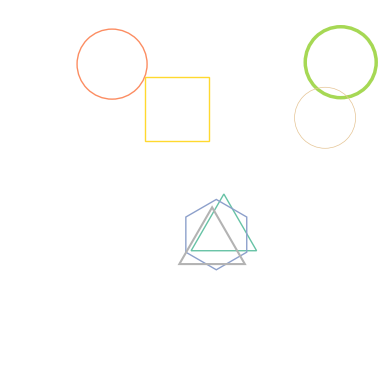[{"shape": "triangle", "thickness": 1, "radius": 0.49, "center": [0.581, 0.398]}, {"shape": "circle", "thickness": 1, "radius": 0.45, "center": [0.291, 0.833]}, {"shape": "hexagon", "thickness": 1, "radius": 0.46, "center": [0.562, 0.391]}, {"shape": "circle", "thickness": 2.5, "radius": 0.46, "center": [0.885, 0.838]}, {"shape": "square", "thickness": 1, "radius": 0.42, "center": [0.46, 0.717]}, {"shape": "circle", "thickness": 0.5, "radius": 0.4, "center": [0.844, 0.694]}, {"shape": "triangle", "thickness": 1.5, "radius": 0.49, "center": [0.551, 0.363]}]